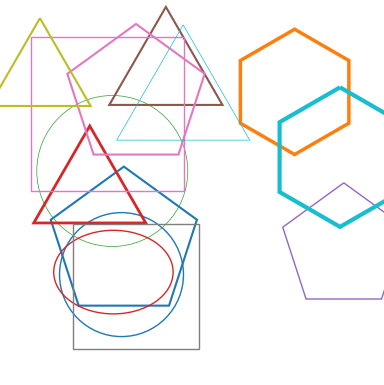[{"shape": "pentagon", "thickness": 1.5, "radius": 1.0, "center": [0.322, 0.368]}, {"shape": "circle", "thickness": 1, "radius": 0.8, "center": [0.316, 0.287]}, {"shape": "hexagon", "thickness": 2.5, "radius": 0.81, "center": [0.765, 0.761]}, {"shape": "circle", "thickness": 0.5, "radius": 0.98, "center": [0.292, 0.556]}, {"shape": "oval", "thickness": 1, "radius": 0.78, "center": [0.295, 0.293]}, {"shape": "triangle", "thickness": 2, "radius": 0.84, "center": [0.233, 0.505]}, {"shape": "pentagon", "thickness": 1, "radius": 0.83, "center": [0.893, 0.358]}, {"shape": "triangle", "thickness": 1.5, "radius": 0.85, "center": [0.431, 0.812]}, {"shape": "square", "thickness": 1, "radius": 0.99, "center": [0.28, 0.704]}, {"shape": "pentagon", "thickness": 1.5, "radius": 0.94, "center": [0.353, 0.75]}, {"shape": "square", "thickness": 1, "radius": 0.81, "center": [0.353, 0.255]}, {"shape": "triangle", "thickness": 1.5, "radius": 0.76, "center": [0.104, 0.801]}, {"shape": "triangle", "thickness": 0.5, "radius": 1.0, "center": [0.476, 0.736]}, {"shape": "hexagon", "thickness": 3, "radius": 0.91, "center": [0.883, 0.592]}]